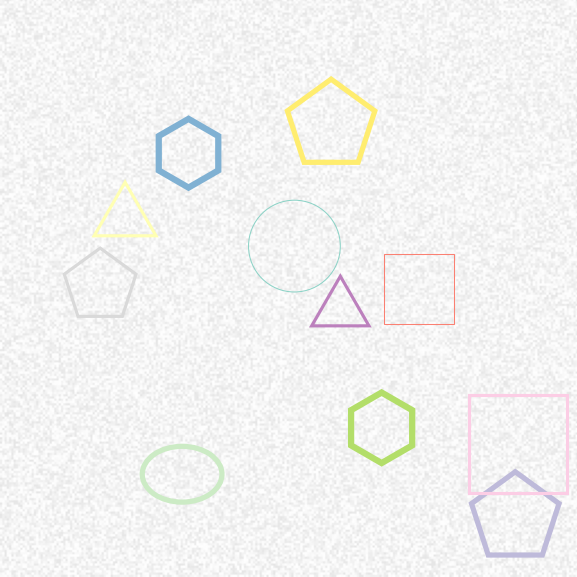[{"shape": "circle", "thickness": 0.5, "radius": 0.4, "center": [0.51, 0.573]}, {"shape": "triangle", "thickness": 1.5, "radius": 0.31, "center": [0.217, 0.622]}, {"shape": "pentagon", "thickness": 2.5, "radius": 0.4, "center": [0.892, 0.103]}, {"shape": "square", "thickness": 0.5, "radius": 0.3, "center": [0.725, 0.499]}, {"shape": "hexagon", "thickness": 3, "radius": 0.3, "center": [0.326, 0.734]}, {"shape": "hexagon", "thickness": 3, "radius": 0.31, "center": [0.661, 0.258]}, {"shape": "square", "thickness": 1.5, "radius": 0.43, "center": [0.897, 0.231]}, {"shape": "pentagon", "thickness": 1.5, "radius": 0.33, "center": [0.173, 0.504]}, {"shape": "triangle", "thickness": 1.5, "radius": 0.29, "center": [0.589, 0.464]}, {"shape": "oval", "thickness": 2.5, "radius": 0.35, "center": [0.315, 0.178]}, {"shape": "pentagon", "thickness": 2.5, "radius": 0.4, "center": [0.573, 0.782]}]